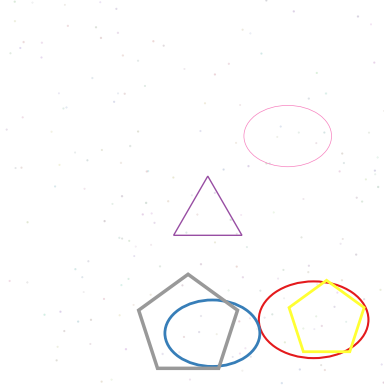[{"shape": "oval", "thickness": 1.5, "radius": 0.71, "center": [0.815, 0.169]}, {"shape": "oval", "thickness": 2, "radius": 0.62, "center": [0.552, 0.134]}, {"shape": "triangle", "thickness": 1, "radius": 0.51, "center": [0.54, 0.44]}, {"shape": "pentagon", "thickness": 2, "radius": 0.51, "center": [0.848, 0.169]}, {"shape": "oval", "thickness": 0.5, "radius": 0.57, "center": [0.747, 0.647]}, {"shape": "pentagon", "thickness": 2.5, "radius": 0.68, "center": [0.489, 0.153]}]